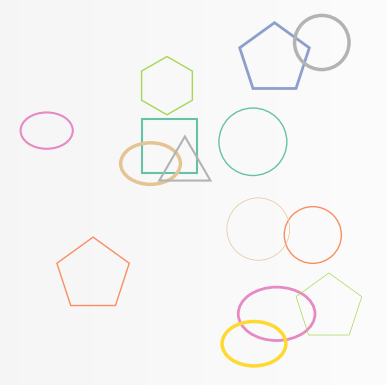[{"shape": "circle", "thickness": 1, "radius": 0.44, "center": [0.653, 0.632]}, {"shape": "square", "thickness": 1.5, "radius": 0.36, "center": [0.437, 0.621]}, {"shape": "pentagon", "thickness": 1, "radius": 0.49, "center": [0.24, 0.286]}, {"shape": "circle", "thickness": 1, "radius": 0.37, "center": [0.807, 0.39]}, {"shape": "pentagon", "thickness": 2, "radius": 0.47, "center": [0.708, 0.847]}, {"shape": "oval", "thickness": 1.5, "radius": 0.34, "center": [0.12, 0.661]}, {"shape": "oval", "thickness": 2, "radius": 0.5, "center": [0.714, 0.185]}, {"shape": "pentagon", "thickness": 0.5, "radius": 0.45, "center": [0.849, 0.202]}, {"shape": "hexagon", "thickness": 1, "radius": 0.38, "center": [0.431, 0.778]}, {"shape": "oval", "thickness": 2.5, "radius": 0.41, "center": [0.655, 0.107]}, {"shape": "oval", "thickness": 2.5, "radius": 0.39, "center": [0.388, 0.575]}, {"shape": "circle", "thickness": 0.5, "radius": 0.41, "center": [0.667, 0.405]}, {"shape": "circle", "thickness": 2.5, "radius": 0.35, "center": [0.83, 0.89]}, {"shape": "triangle", "thickness": 1.5, "radius": 0.38, "center": [0.477, 0.569]}]